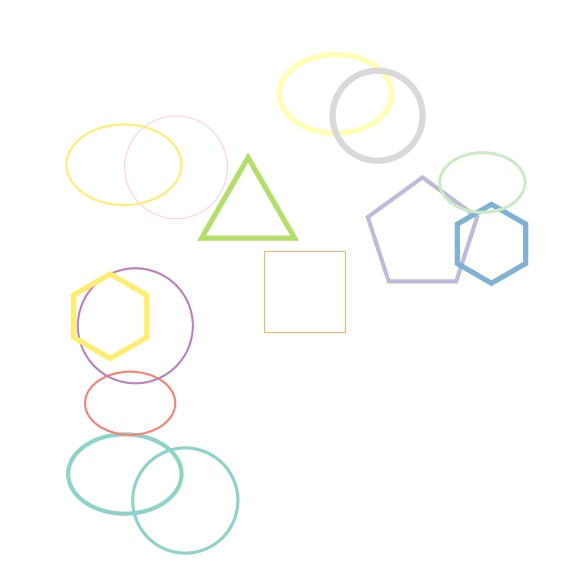[{"shape": "oval", "thickness": 2, "radius": 0.49, "center": [0.216, 0.178]}, {"shape": "circle", "thickness": 1.5, "radius": 0.46, "center": [0.321, 0.132]}, {"shape": "oval", "thickness": 2.5, "radius": 0.49, "center": [0.581, 0.837]}, {"shape": "pentagon", "thickness": 2, "radius": 0.5, "center": [0.732, 0.592]}, {"shape": "oval", "thickness": 1, "radius": 0.39, "center": [0.225, 0.301]}, {"shape": "hexagon", "thickness": 2.5, "radius": 0.34, "center": [0.851, 0.577]}, {"shape": "square", "thickness": 0.5, "radius": 0.35, "center": [0.527, 0.494]}, {"shape": "triangle", "thickness": 2.5, "radius": 0.47, "center": [0.43, 0.633]}, {"shape": "circle", "thickness": 0.5, "radius": 0.44, "center": [0.305, 0.709]}, {"shape": "circle", "thickness": 3, "radius": 0.39, "center": [0.654, 0.799]}, {"shape": "circle", "thickness": 1, "radius": 0.5, "center": [0.234, 0.435]}, {"shape": "oval", "thickness": 1.5, "radius": 0.37, "center": [0.835, 0.683]}, {"shape": "hexagon", "thickness": 2.5, "radius": 0.37, "center": [0.191, 0.452]}, {"shape": "oval", "thickness": 1, "radius": 0.5, "center": [0.215, 0.714]}]